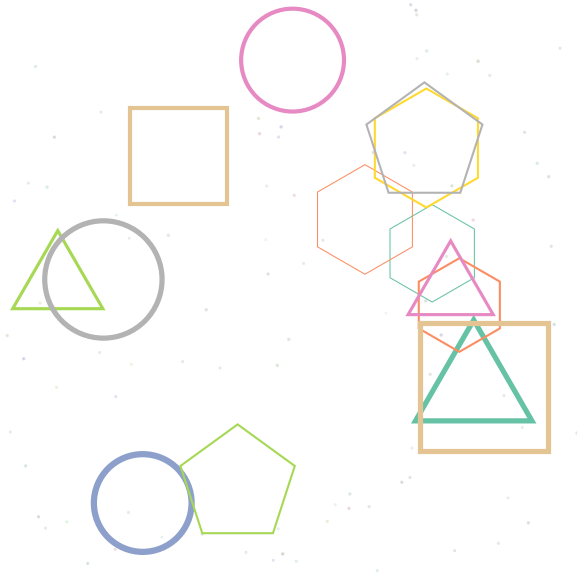[{"shape": "hexagon", "thickness": 0.5, "radius": 0.42, "center": [0.748, 0.56]}, {"shape": "triangle", "thickness": 2.5, "radius": 0.58, "center": [0.82, 0.329]}, {"shape": "hexagon", "thickness": 1, "radius": 0.41, "center": [0.795, 0.471]}, {"shape": "hexagon", "thickness": 0.5, "radius": 0.47, "center": [0.632, 0.619]}, {"shape": "circle", "thickness": 3, "radius": 0.42, "center": [0.247, 0.128]}, {"shape": "circle", "thickness": 2, "radius": 0.45, "center": [0.507, 0.895]}, {"shape": "triangle", "thickness": 1.5, "radius": 0.43, "center": [0.78, 0.497]}, {"shape": "triangle", "thickness": 1.5, "radius": 0.45, "center": [0.1, 0.51]}, {"shape": "pentagon", "thickness": 1, "radius": 0.52, "center": [0.411, 0.16]}, {"shape": "hexagon", "thickness": 1, "radius": 0.52, "center": [0.738, 0.743]}, {"shape": "square", "thickness": 2.5, "radius": 0.55, "center": [0.838, 0.329]}, {"shape": "square", "thickness": 2, "radius": 0.42, "center": [0.309, 0.729]}, {"shape": "pentagon", "thickness": 1, "radius": 0.53, "center": [0.735, 0.751]}, {"shape": "circle", "thickness": 2.5, "radius": 0.51, "center": [0.179, 0.515]}]